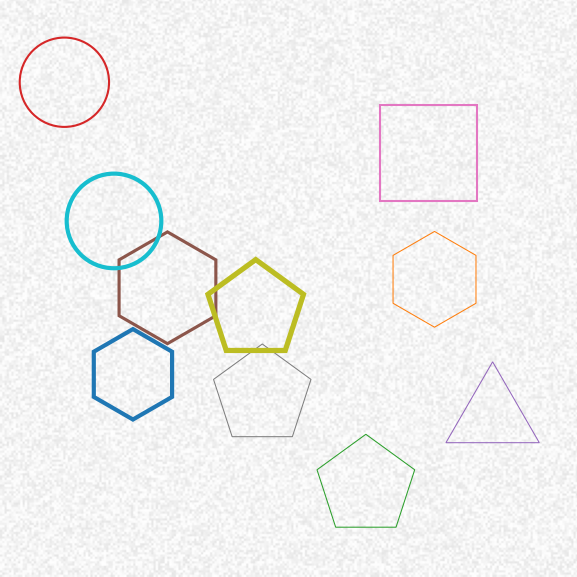[{"shape": "hexagon", "thickness": 2, "radius": 0.39, "center": [0.23, 0.351]}, {"shape": "hexagon", "thickness": 0.5, "radius": 0.41, "center": [0.752, 0.515]}, {"shape": "pentagon", "thickness": 0.5, "radius": 0.44, "center": [0.634, 0.158]}, {"shape": "circle", "thickness": 1, "radius": 0.39, "center": [0.111, 0.857]}, {"shape": "triangle", "thickness": 0.5, "radius": 0.47, "center": [0.853, 0.279]}, {"shape": "hexagon", "thickness": 1.5, "radius": 0.48, "center": [0.29, 0.501]}, {"shape": "square", "thickness": 1, "radius": 0.42, "center": [0.742, 0.734]}, {"shape": "pentagon", "thickness": 0.5, "radius": 0.44, "center": [0.454, 0.315]}, {"shape": "pentagon", "thickness": 2.5, "radius": 0.43, "center": [0.443, 0.463]}, {"shape": "circle", "thickness": 2, "radius": 0.41, "center": [0.197, 0.617]}]